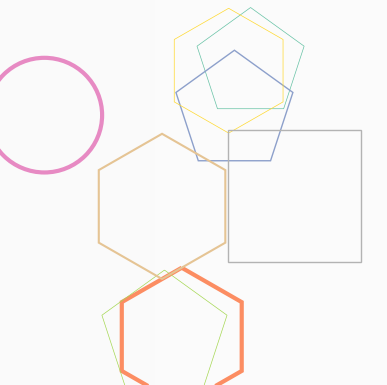[{"shape": "pentagon", "thickness": 0.5, "radius": 0.73, "center": [0.647, 0.835]}, {"shape": "hexagon", "thickness": 3, "radius": 0.89, "center": [0.469, 0.126]}, {"shape": "pentagon", "thickness": 1, "radius": 0.79, "center": [0.605, 0.711]}, {"shape": "circle", "thickness": 3, "radius": 0.74, "center": [0.115, 0.701]}, {"shape": "pentagon", "thickness": 0.5, "radius": 0.85, "center": [0.424, 0.129]}, {"shape": "hexagon", "thickness": 0.5, "radius": 0.81, "center": [0.59, 0.816]}, {"shape": "hexagon", "thickness": 1.5, "radius": 0.94, "center": [0.418, 0.464]}, {"shape": "square", "thickness": 1, "radius": 0.86, "center": [0.761, 0.491]}]